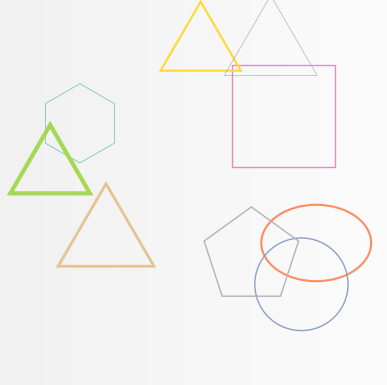[{"shape": "hexagon", "thickness": 0.5, "radius": 0.51, "center": [0.206, 0.68]}, {"shape": "oval", "thickness": 1.5, "radius": 0.71, "center": [0.816, 0.369]}, {"shape": "circle", "thickness": 1, "radius": 0.6, "center": [0.778, 0.262]}, {"shape": "square", "thickness": 1, "radius": 0.66, "center": [0.732, 0.699]}, {"shape": "triangle", "thickness": 3, "radius": 0.59, "center": [0.129, 0.557]}, {"shape": "triangle", "thickness": 1.5, "radius": 0.6, "center": [0.518, 0.876]}, {"shape": "triangle", "thickness": 2, "radius": 0.71, "center": [0.274, 0.38]}, {"shape": "pentagon", "thickness": 1, "radius": 0.64, "center": [0.649, 0.334]}, {"shape": "triangle", "thickness": 0.5, "radius": 0.69, "center": [0.699, 0.873]}]